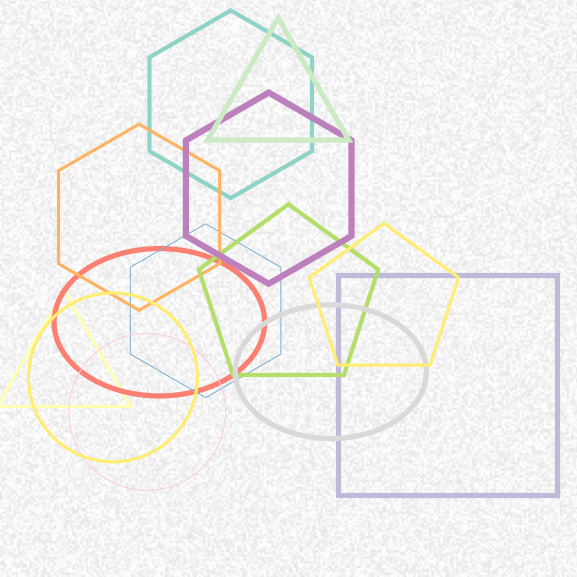[{"shape": "hexagon", "thickness": 2, "radius": 0.81, "center": [0.4, 0.819]}, {"shape": "triangle", "thickness": 1.5, "radius": 0.67, "center": [0.111, 0.362]}, {"shape": "square", "thickness": 2.5, "radius": 0.95, "center": [0.775, 0.333]}, {"shape": "oval", "thickness": 2.5, "radius": 0.91, "center": [0.276, 0.441]}, {"shape": "hexagon", "thickness": 0.5, "radius": 0.75, "center": [0.356, 0.461]}, {"shape": "hexagon", "thickness": 1.5, "radius": 0.81, "center": [0.241, 0.623]}, {"shape": "pentagon", "thickness": 2, "radius": 0.82, "center": [0.5, 0.482]}, {"shape": "circle", "thickness": 0.5, "radius": 0.68, "center": [0.255, 0.286]}, {"shape": "oval", "thickness": 2.5, "radius": 0.83, "center": [0.573, 0.356]}, {"shape": "hexagon", "thickness": 3, "radius": 0.83, "center": [0.465, 0.673]}, {"shape": "triangle", "thickness": 2.5, "radius": 0.71, "center": [0.482, 0.827]}, {"shape": "circle", "thickness": 1.5, "radius": 0.73, "center": [0.196, 0.346]}, {"shape": "pentagon", "thickness": 1.5, "radius": 0.68, "center": [0.665, 0.477]}]